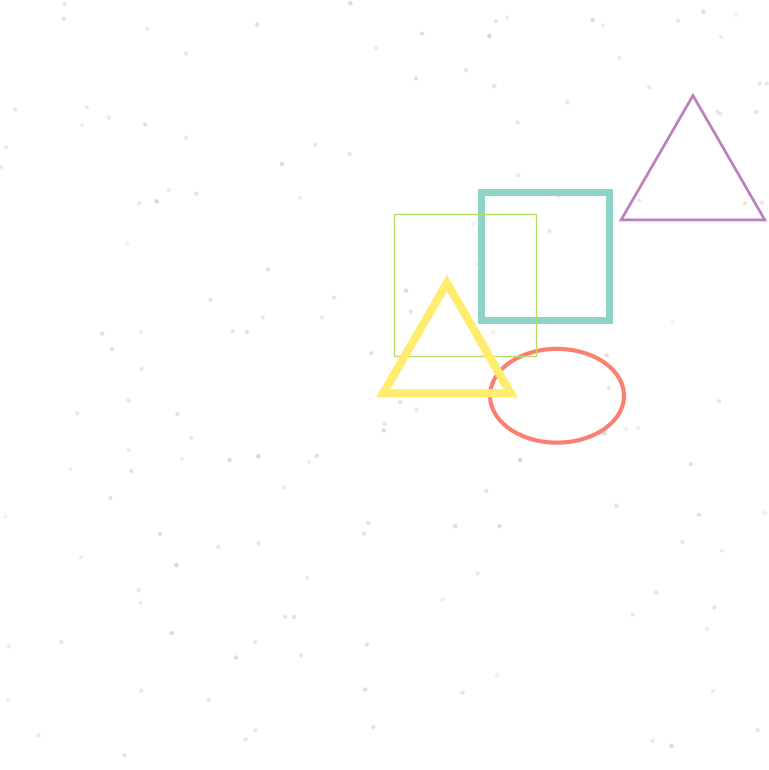[{"shape": "square", "thickness": 2.5, "radius": 0.41, "center": [0.708, 0.667]}, {"shape": "oval", "thickness": 1.5, "radius": 0.43, "center": [0.723, 0.486]}, {"shape": "square", "thickness": 0.5, "radius": 0.46, "center": [0.604, 0.63]}, {"shape": "triangle", "thickness": 1, "radius": 0.54, "center": [0.9, 0.768]}, {"shape": "triangle", "thickness": 3, "radius": 0.48, "center": [0.58, 0.537]}]